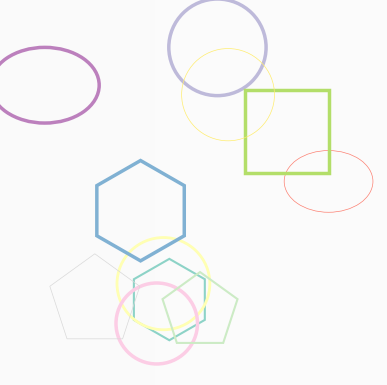[{"shape": "hexagon", "thickness": 1.5, "radius": 0.53, "center": [0.437, 0.222]}, {"shape": "circle", "thickness": 2, "radius": 0.6, "center": [0.422, 0.263]}, {"shape": "circle", "thickness": 2.5, "radius": 0.63, "center": [0.561, 0.877]}, {"shape": "oval", "thickness": 0.5, "radius": 0.57, "center": [0.848, 0.529]}, {"shape": "hexagon", "thickness": 2.5, "radius": 0.65, "center": [0.363, 0.453]}, {"shape": "square", "thickness": 2.5, "radius": 0.54, "center": [0.741, 0.659]}, {"shape": "circle", "thickness": 2.5, "radius": 0.53, "center": [0.404, 0.16]}, {"shape": "pentagon", "thickness": 0.5, "radius": 0.61, "center": [0.245, 0.219]}, {"shape": "oval", "thickness": 2.5, "radius": 0.7, "center": [0.116, 0.779]}, {"shape": "pentagon", "thickness": 1.5, "radius": 0.51, "center": [0.516, 0.192]}, {"shape": "circle", "thickness": 0.5, "radius": 0.6, "center": [0.589, 0.754]}]